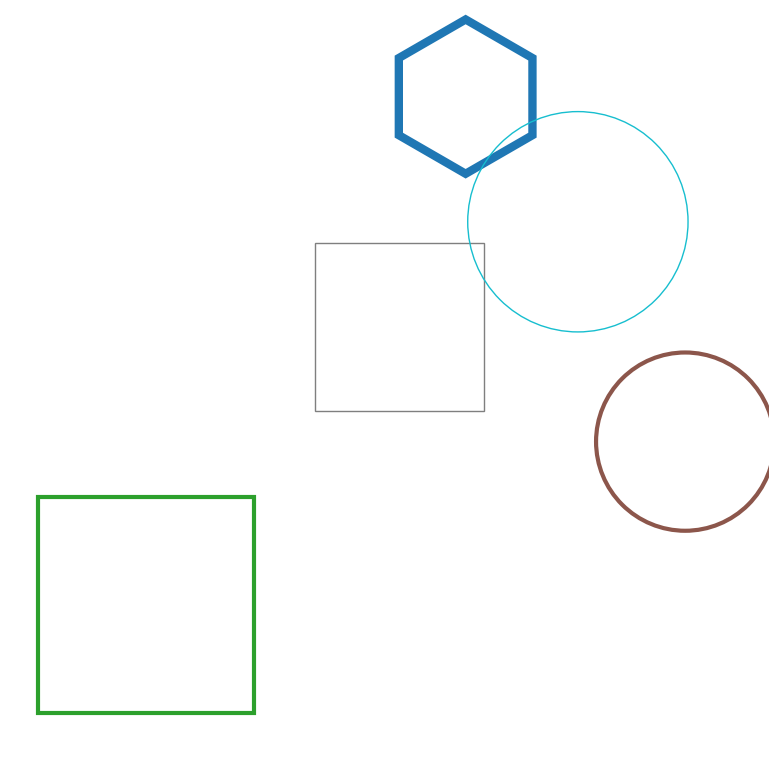[{"shape": "hexagon", "thickness": 3, "radius": 0.5, "center": [0.605, 0.875]}, {"shape": "square", "thickness": 1.5, "radius": 0.7, "center": [0.19, 0.214]}, {"shape": "circle", "thickness": 1.5, "radius": 0.58, "center": [0.89, 0.426]}, {"shape": "square", "thickness": 0.5, "radius": 0.55, "center": [0.519, 0.575]}, {"shape": "circle", "thickness": 0.5, "radius": 0.72, "center": [0.75, 0.712]}]